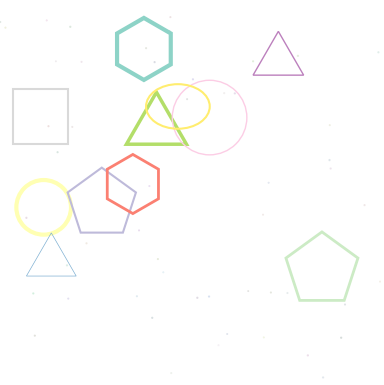[{"shape": "hexagon", "thickness": 3, "radius": 0.4, "center": [0.374, 0.873]}, {"shape": "circle", "thickness": 3, "radius": 0.35, "center": [0.113, 0.461]}, {"shape": "pentagon", "thickness": 1.5, "radius": 0.47, "center": [0.264, 0.471]}, {"shape": "hexagon", "thickness": 2, "radius": 0.38, "center": [0.345, 0.522]}, {"shape": "triangle", "thickness": 0.5, "radius": 0.37, "center": [0.133, 0.32]}, {"shape": "triangle", "thickness": 2.5, "radius": 0.45, "center": [0.406, 0.67]}, {"shape": "circle", "thickness": 1, "radius": 0.48, "center": [0.544, 0.695]}, {"shape": "square", "thickness": 1.5, "radius": 0.36, "center": [0.105, 0.697]}, {"shape": "triangle", "thickness": 1, "radius": 0.38, "center": [0.723, 0.843]}, {"shape": "pentagon", "thickness": 2, "radius": 0.49, "center": [0.836, 0.299]}, {"shape": "oval", "thickness": 1.5, "radius": 0.41, "center": [0.462, 0.723]}]